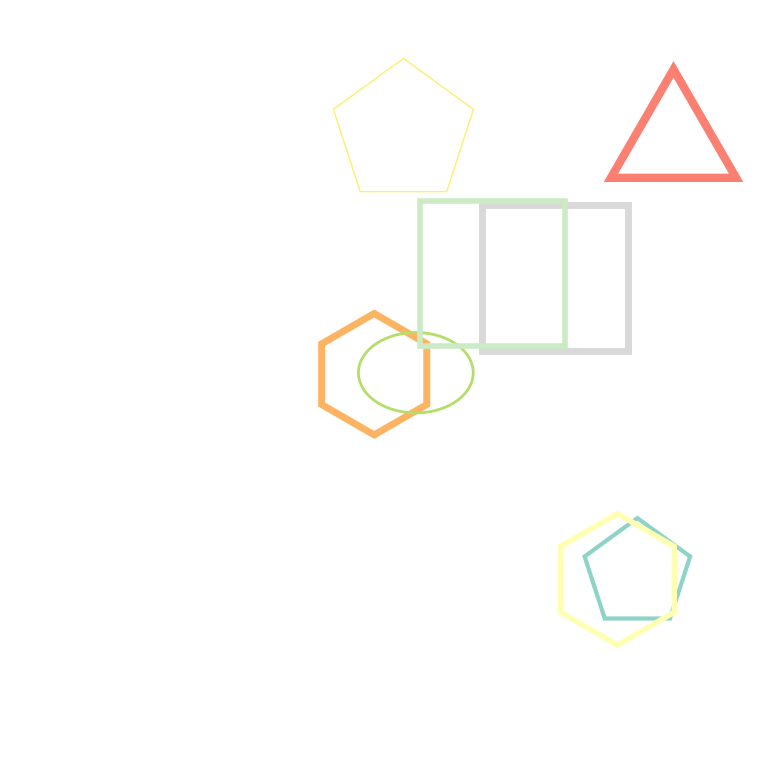[{"shape": "pentagon", "thickness": 1.5, "radius": 0.36, "center": [0.828, 0.255]}, {"shape": "hexagon", "thickness": 2, "radius": 0.43, "center": [0.802, 0.248]}, {"shape": "triangle", "thickness": 3, "radius": 0.47, "center": [0.875, 0.816]}, {"shape": "hexagon", "thickness": 2.5, "radius": 0.39, "center": [0.486, 0.514]}, {"shape": "oval", "thickness": 1, "radius": 0.37, "center": [0.54, 0.516]}, {"shape": "square", "thickness": 2.5, "radius": 0.47, "center": [0.721, 0.639]}, {"shape": "square", "thickness": 2, "radius": 0.47, "center": [0.64, 0.645]}, {"shape": "pentagon", "thickness": 0.5, "radius": 0.48, "center": [0.524, 0.829]}]